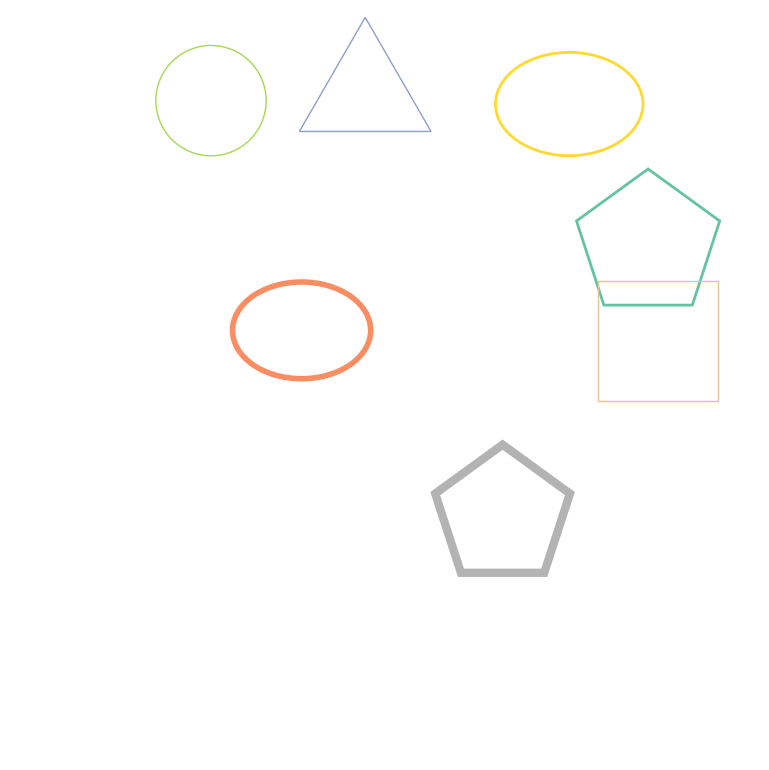[{"shape": "pentagon", "thickness": 1, "radius": 0.49, "center": [0.842, 0.683]}, {"shape": "oval", "thickness": 2, "radius": 0.45, "center": [0.392, 0.571]}, {"shape": "triangle", "thickness": 0.5, "radius": 0.49, "center": [0.474, 0.879]}, {"shape": "circle", "thickness": 0.5, "radius": 0.36, "center": [0.274, 0.869]}, {"shape": "oval", "thickness": 1, "radius": 0.48, "center": [0.739, 0.865]}, {"shape": "square", "thickness": 0.5, "radius": 0.39, "center": [0.854, 0.557]}, {"shape": "pentagon", "thickness": 3, "radius": 0.46, "center": [0.653, 0.331]}]